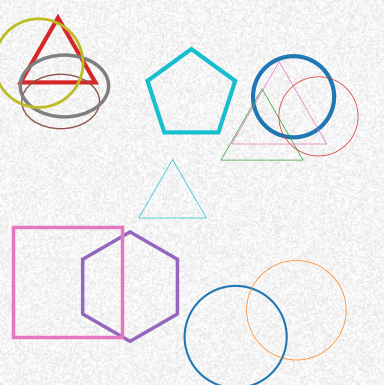[{"shape": "circle", "thickness": 3, "radius": 0.53, "center": [0.763, 0.749]}, {"shape": "circle", "thickness": 1.5, "radius": 0.66, "center": [0.612, 0.125]}, {"shape": "circle", "thickness": 0.5, "radius": 0.65, "center": [0.77, 0.194]}, {"shape": "triangle", "thickness": 0.5, "radius": 0.62, "center": [0.681, 0.646]}, {"shape": "circle", "thickness": 0.5, "radius": 0.51, "center": [0.827, 0.698]}, {"shape": "triangle", "thickness": 3, "radius": 0.56, "center": [0.151, 0.842]}, {"shape": "hexagon", "thickness": 2.5, "radius": 0.71, "center": [0.338, 0.255]}, {"shape": "oval", "thickness": 1, "radius": 0.5, "center": [0.158, 0.736]}, {"shape": "square", "thickness": 2.5, "radius": 0.71, "center": [0.175, 0.268]}, {"shape": "triangle", "thickness": 0.5, "radius": 0.71, "center": [0.725, 0.697]}, {"shape": "oval", "thickness": 2.5, "radius": 0.57, "center": [0.167, 0.777]}, {"shape": "circle", "thickness": 2, "radius": 0.58, "center": [0.101, 0.836]}, {"shape": "pentagon", "thickness": 3, "radius": 0.6, "center": [0.497, 0.753]}, {"shape": "triangle", "thickness": 0.5, "radius": 0.51, "center": [0.448, 0.484]}]